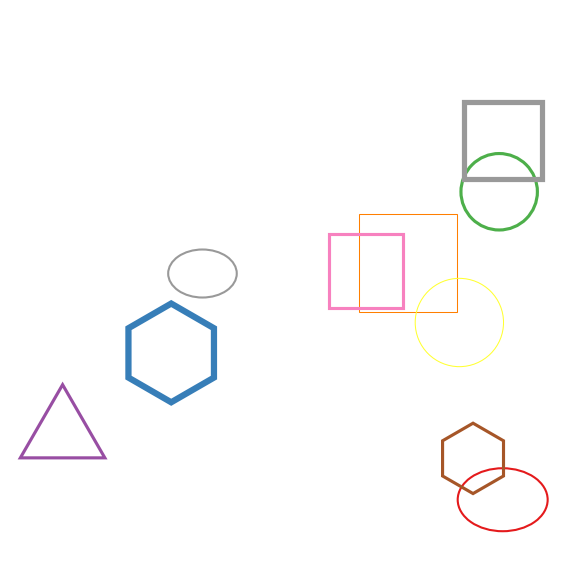[{"shape": "oval", "thickness": 1, "radius": 0.39, "center": [0.87, 0.134]}, {"shape": "hexagon", "thickness": 3, "radius": 0.43, "center": [0.296, 0.388]}, {"shape": "circle", "thickness": 1.5, "radius": 0.33, "center": [0.864, 0.667]}, {"shape": "triangle", "thickness": 1.5, "radius": 0.42, "center": [0.108, 0.249]}, {"shape": "square", "thickness": 0.5, "radius": 0.42, "center": [0.707, 0.543]}, {"shape": "circle", "thickness": 0.5, "radius": 0.38, "center": [0.795, 0.441]}, {"shape": "hexagon", "thickness": 1.5, "radius": 0.3, "center": [0.819, 0.205]}, {"shape": "square", "thickness": 1.5, "radius": 0.32, "center": [0.633, 0.53]}, {"shape": "square", "thickness": 2.5, "radius": 0.34, "center": [0.871, 0.756]}, {"shape": "oval", "thickness": 1, "radius": 0.3, "center": [0.351, 0.526]}]